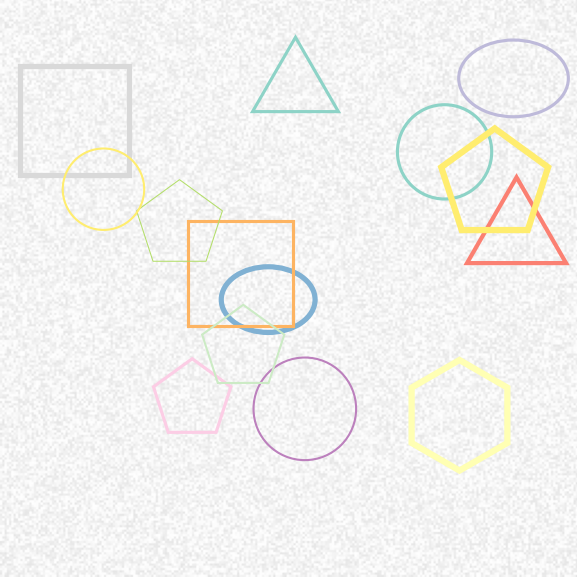[{"shape": "triangle", "thickness": 1.5, "radius": 0.43, "center": [0.512, 0.849]}, {"shape": "circle", "thickness": 1.5, "radius": 0.41, "center": [0.77, 0.736]}, {"shape": "hexagon", "thickness": 3, "radius": 0.48, "center": [0.796, 0.28]}, {"shape": "oval", "thickness": 1.5, "radius": 0.47, "center": [0.889, 0.863]}, {"shape": "triangle", "thickness": 2, "radius": 0.5, "center": [0.894, 0.593]}, {"shape": "oval", "thickness": 2.5, "radius": 0.41, "center": [0.464, 0.48]}, {"shape": "square", "thickness": 1.5, "radius": 0.45, "center": [0.416, 0.525]}, {"shape": "pentagon", "thickness": 0.5, "radius": 0.39, "center": [0.311, 0.61]}, {"shape": "pentagon", "thickness": 1.5, "radius": 0.35, "center": [0.333, 0.308]}, {"shape": "square", "thickness": 2.5, "radius": 0.47, "center": [0.129, 0.791]}, {"shape": "circle", "thickness": 1, "radius": 0.44, "center": [0.528, 0.291]}, {"shape": "pentagon", "thickness": 1, "radius": 0.37, "center": [0.421, 0.397]}, {"shape": "circle", "thickness": 1, "radius": 0.35, "center": [0.179, 0.671]}, {"shape": "pentagon", "thickness": 3, "radius": 0.49, "center": [0.857, 0.679]}]